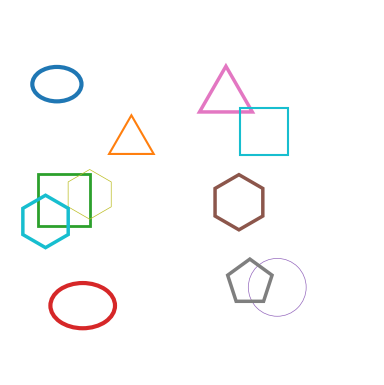[{"shape": "oval", "thickness": 3, "radius": 0.32, "center": [0.148, 0.781]}, {"shape": "triangle", "thickness": 1.5, "radius": 0.33, "center": [0.341, 0.634]}, {"shape": "square", "thickness": 2, "radius": 0.34, "center": [0.167, 0.48]}, {"shape": "oval", "thickness": 3, "radius": 0.42, "center": [0.215, 0.206]}, {"shape": "circle", "thickness": 0.5, "radius": 0.38, "center": [0.72, 0.254]}, {"shape": "hexagon", "thickness": 2.5, "radius": 0.36, "center": [0.621, 0.475]}, {"shape": "triangle", "thickness": 2.5, "radius": 0.4, "center": [0.587, 0.749]}, {"shape": "pentagon", "thickness": 2.5, "radius": 0.3, "center": [0.649, 0.266]}, {"shape": "hexagon", "thickness": 0.5, "radius": 0.32, "center": [0.233, 0.495]}, {"shape": "square", "thickness": 1.5, "radius": 0.31, "center": [0.685, 0.659]}, {"shape": "hexagon", "thickness": 2.5, "radius": 0.34, "center": [0.118, 0.425]}]